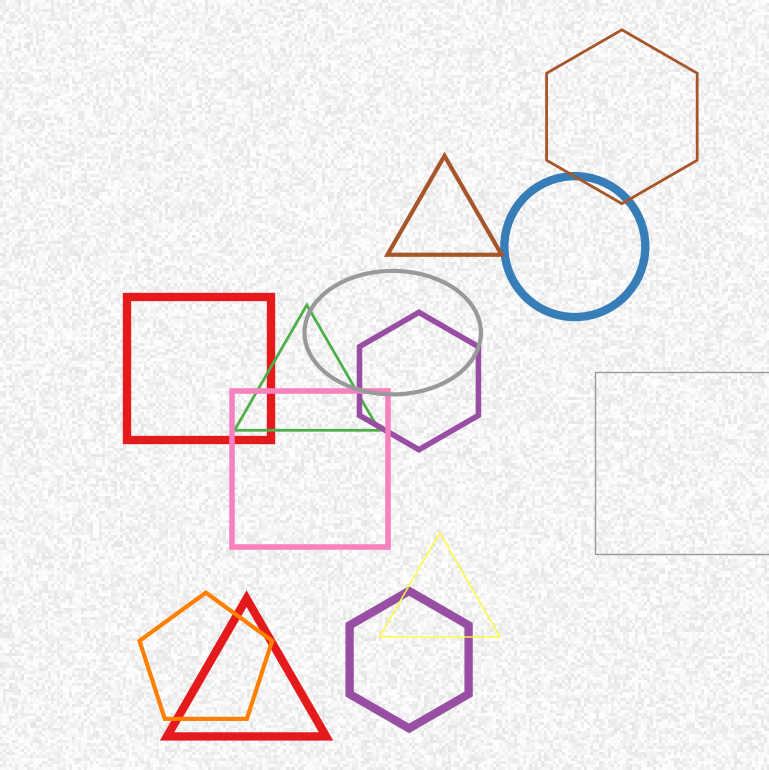[{"shape": "triangle", "thickness": 3, "radius": 0.6, "center": [0.32, 0.103]}, {"shape": "square", "thickness": 3, "radius": 0.47, "center": [0.259, 0.521]}, {"shape": "circle", "thickness": 3, "radius": 0.46, "center": [0.747, 0.68]}, {"shape": "triangle", "thickness": 1, "radius": 0.54, "center": [0.398, 0.495]}, {"shape": "hexagon", "thickness": 2, "radius": 0.45, "center": [0.544, 0.505]}, {"shape": "hexagon", "thickness": 3, "radius": 0.45, "center": [0.531, 0.143]}, {"shape": "pentagon", "thickness": 1.5, "radius": 0.45, "center": [0.267, 0.14]}, {"shape": "triangle", "thickness": 0.5, "radius": 0.45, "center": [0.571, 0.218]}, {"shape": "triangle", "thickness": 1.5, "radius": 0.43, "center": [0.577, 0.712]}, {"shape": "hexagon", "thickness": 1, "radius": 0.56, "center": [0.808, 0.848]}, {"shape": "square", "thickness": 2, "radius": 0.51, "center": [0.403, 0.391]}, {"shape": "oval", "thickness": 1.5, "radius": 0.57, "center": [0.51, 0.568]}, {"shape": "square", "thickness": 0.5, "radius": 0.59, "center": [0.89, 0.399]}]